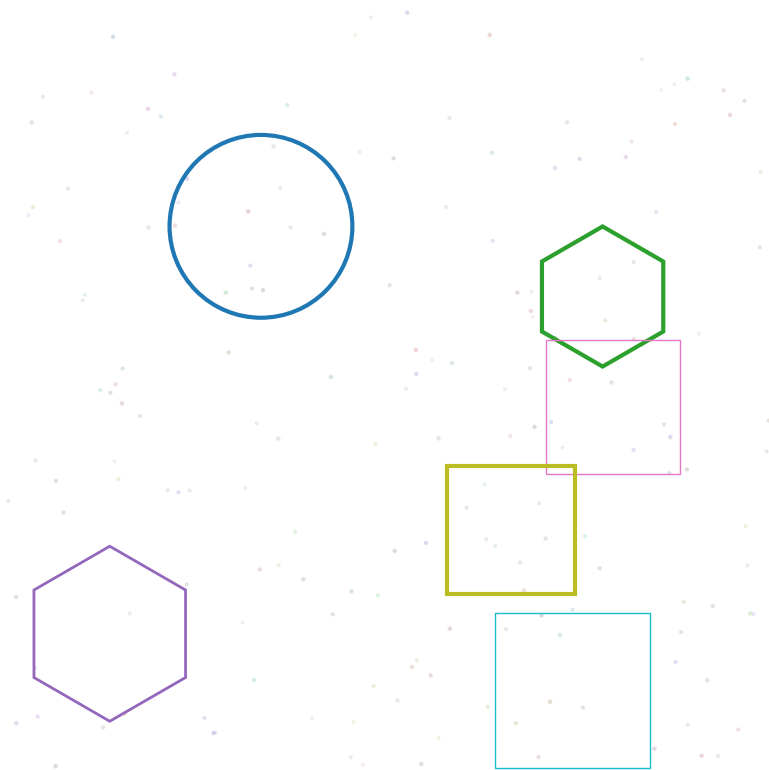[{"shape": "circle", "thickness": 1.5, "radius": 0.59, "center": [0.339, 0.706]}, {"shape": "hexagon", "thickness": 1.5, "radius": 0.45, "center": [0.783, 0.615]}, {"shape": "hexagon", "thickness": 1, "radius": 0.57, "center": [0.143, 0.177]}, {"shape": "square", "thickness": 0.5, "radius": 0.44, "center": [0.796, 0.472]}, {"shape": "square", "thickness": 1.5, "radius": 0.42, "center": [0.664, 0.312]}, {"shape": "square", "thickness": 0.5, "radius": 0.5, "center": [0.744, 0.103]}]